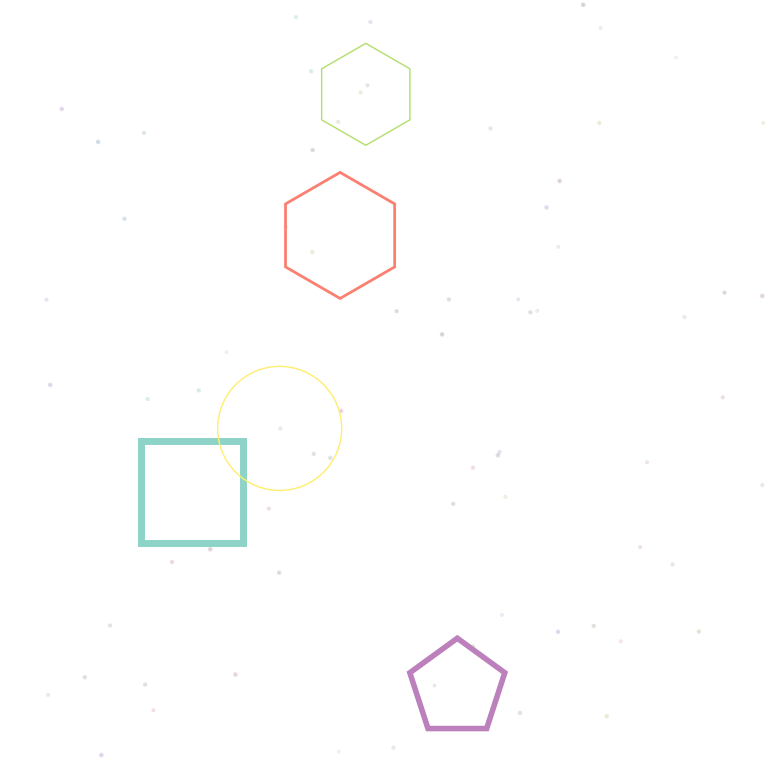[{"shape": "square", "thickness": 2.5, "radius": 0.33, "center": [0.25, 0.361]}, {"shape": "hexagon", "thickness": 1, "radius": 0.41, "center": [0.442, 0.694]}, {"shape": "hexagon", "thickness": 0.5, "radius": 0.33, "center": [0.475, 0.877]}, {"shape": "pentagon", "thickness": 2, "radius": 0.32, "center": [0.594, 0.106]}, {"shape": "circle", "thickness": 0.5, "radius": 0.4, "center": [0.363, 0.444]}]